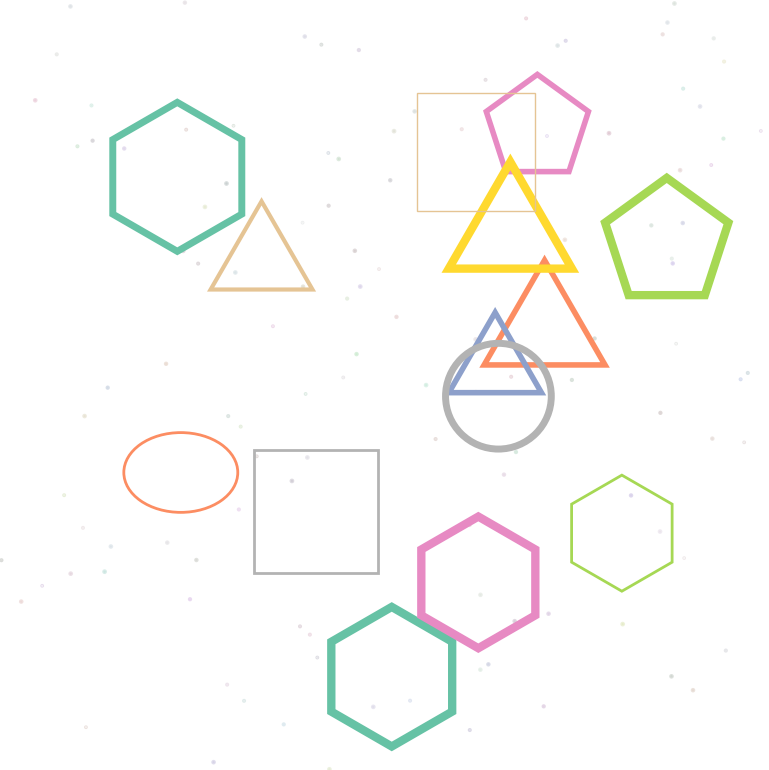[{"shape": "hexagon", "thickness": 2.5, "radius": 0.48, "center": [0.23, 0.77]}, {"shape": "hexagon", "thickness": 3, "radius": 0.45, "center": [0.509, 0.121]}, {"shape": "oval", "thickness": 1, "radius": 0.37, "center": [0.235, 0.386]}, {"shape": "triangle", "thickness": 2, "radius": 0.45, "center": [0.707, 0.571]}, {"shape": "triangle", "thickness": 2, "radius": 0.35, "center": [0.643, 0.525]}, {"shape": "hexagon", "thickness": 3, "radius": 0.43, "center": [0.621, 0.244]}, {"shape": "pentagon", "thickness": 2, "radius": 0.35, "center": [0.698, 0.834]}, {"shape": "hexagon", "thickness": 1, "radius": 0.38, "center": [0.808, 0.308]}, {"shape": "pentagon", "thickness": 3, "radius": 0.42, "center": [0.866, 0.685]}, {"shape": "triangle", "thickness": 3, "radius": 0.46, "center": [0.663, 0.697]}, {"shape": "triangle", "thickness": 1.5, "radius": 0.38, "center": [0.34, 0.662]}, {"shape": "square", "thickness": 0.5, "radius": 0.38, "center": [0.618, 0.803]}, {"shape": "circle", "thickness": 2.5, "radius": 0.34, "center": [0.647, 0.485]}, {"shape": "square", "thickness": 1, "radius": 0.4, "center": [0.41, 0.336]}]